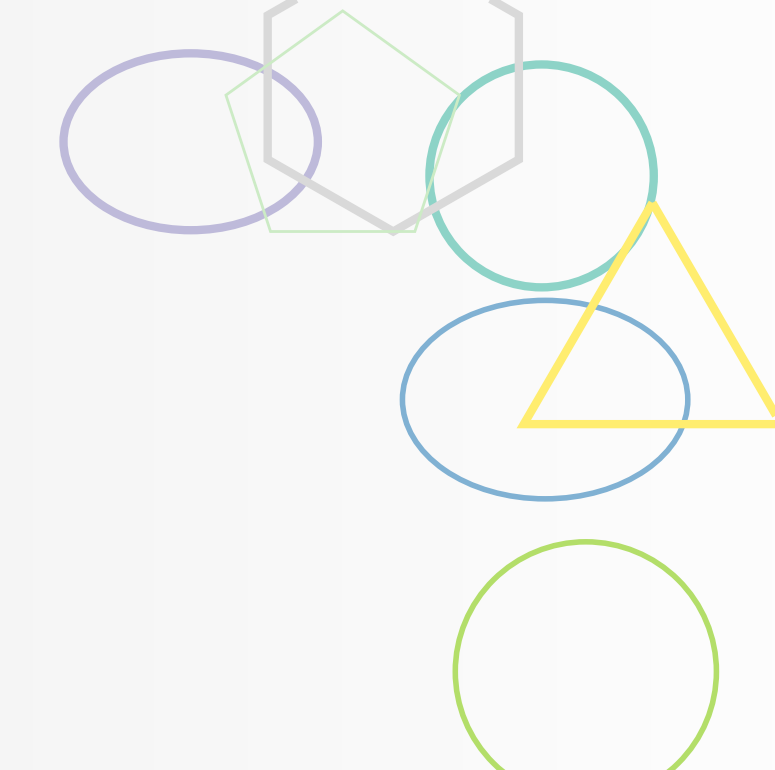[{"shape": "circle", "thickness": 3, "radius": 0.72, "center": [0.699, 0.772]}, {"shape": "oval", "thickness": 3, "radius": 0.82, "center": [0.246, 0.816]}, {"shape": "oval", "thickness": 2, "radius": 0.92, "center": [0.703, 0.481]}, {"shape": "circle", "thickness": 2, "radius": 0.84, "center": [0.756, 0.128]}, {"shape": "hexagon", "thickness": 3, "radius": 0.94, "center": [0.507, 0.886]}, {"shape": "pentagon", "thickness": 1, "radius": 0.79, "center": [0.442, 0.827]}, {"shape": "triangle", "thickness": 3, "radius": 0.96, "center": [0.842, 0.545]}]